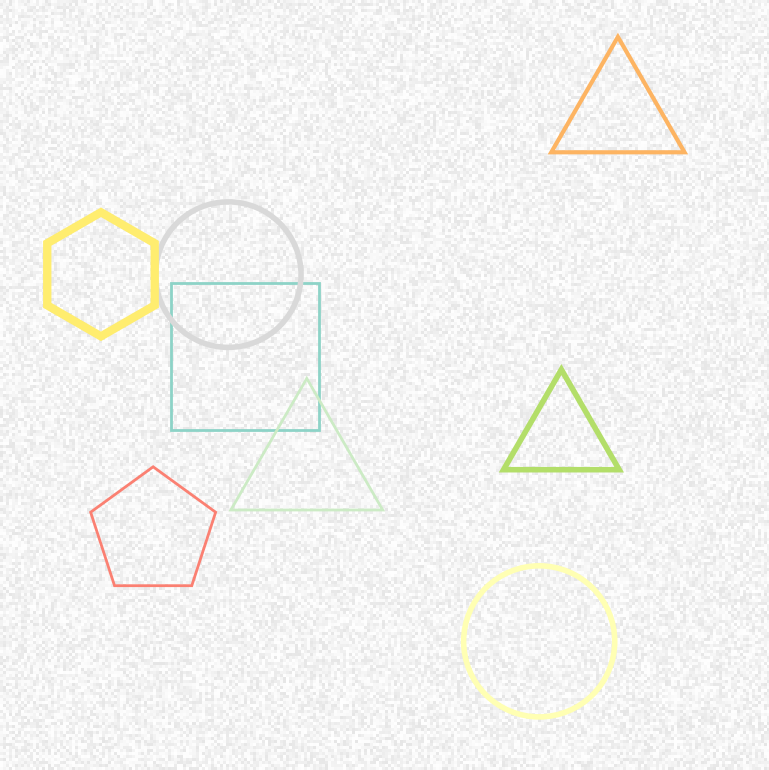[{"shape": "square", "thickness": 1, "radius": 0.48, "center": [0.318, 0.537]}, {"shape": "circle", "thickness": 2, "radius": 0.49, "center": [0.7, 0.167]}, {"shape": "pentagon", "thickness": 1, "radius": 0.43, "center": [0.199, 0.308]}, {"shape": "triangle", "thickness": 1.5, "radius": 0.5, "center": [0.802, 0.852]}, {"shape": "triangle", "thickness": 2, "radius": 0.43, "center": [0.729, 0.433]}, {"shape": "circle", "thickness": 2, "radius": 0.47, "center": [0.296, 0.643]}, {"shape": "triangle", "thickness": 1, "radius": 0.57, "center": [0.398, 0.395]}, {"shape": "hexagon", "thickness": 3, "radius": 0.4, "center": [0.131, 0.644]}]